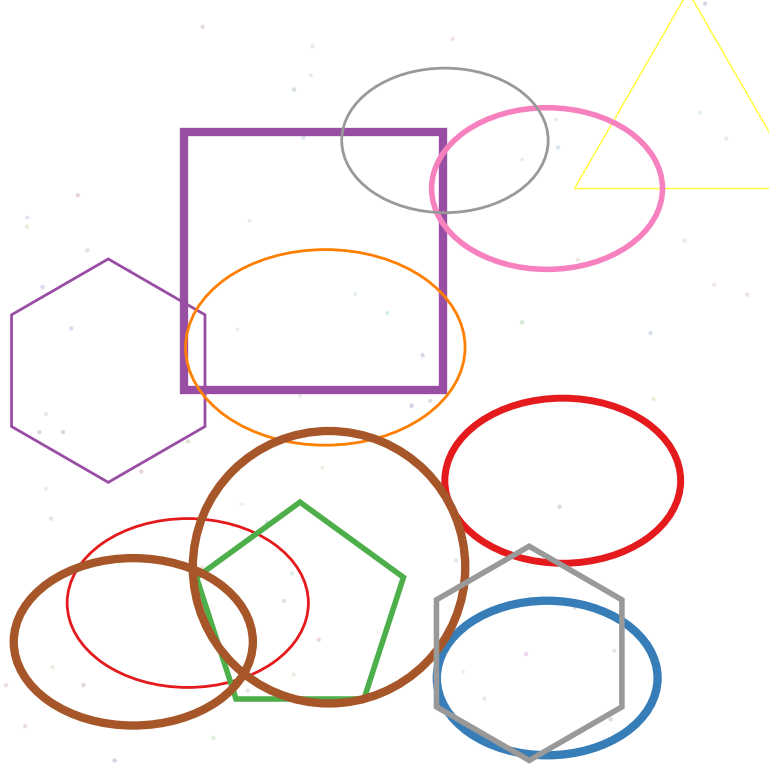[{"shape": "oval", "thickness": 1, "radius": 0.78, "center": [0.244, 0.217]}, {"shape": "oval", "thickness": 2.5, "radius": 0.77, "center": [0.731, 0.376]}, {"shape": "oval", "thickness": 3, "radius": 0.72, "center": [0.711, 0.119]}, {"shape": "pentagon", "thickness": 2, "radius": 0.71, "center": [0.39, 0.207]}, {"shape": "square", "thickness": 3, "radius": 0.84, "center": [0.407, 0.661]}, {"shape": "hexagon", "thickness": 1, "radius": 0.73, "center": [0.141, 0.519]}, {"shape": "oval", "thickness": 1, "radius": 0.91, "center": [0.423, 0.549]}, {"shape": "triangle", "thickness": 0.5, "radius": 0.85, "center": [0.894, 0.84]}, {"shape": "oval", "thickness": 3, "radius": 0.78, "center": [0.173, 0.166]}, {"shape": "circle", "thickness": 3, "radius": 0.88, "center": [0.427, 0.263]}, {"shape": "oval", "thickness": 2, "radius": 0.75, "center": [0.71, 0.755]}, {"shape": "oval", "thickness": 1, "radius": 0.67, "center": [0.578, 0.818]}, {"shape": "hexagon", "thickness": 2, "radius": 0.7, "center": [0.687, 0.152]}]